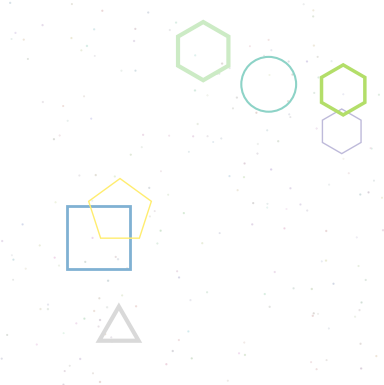[{"shape": "circle", "thickness": 1.5, "radius": 0.36, "center": [0.698, 0.781]}, {"shape": "hexagon", "thickness": 1, "radius": 0.29, "center": [0.888, 0.659]}, {"shape": "square", "thickness": 2, "radius": 0.41, "center": [0.256, 0.383]}, {"shape": "hexagon", "thickness": 2.5, "radius": 0.32, "center": [0.891, 0.766]}, {"shape": "triangle", "thickness": 3, "radius": 0.3, "center": [0.309, 0.145]}, {"shape": "hexagon", "thickness": 3, "radius": 0.38, "center": [0.528, 0.867]}, {"shape": "pentagon", "thickness": 1, "radius": 0.43, "center": [0.312, 0.451]}]